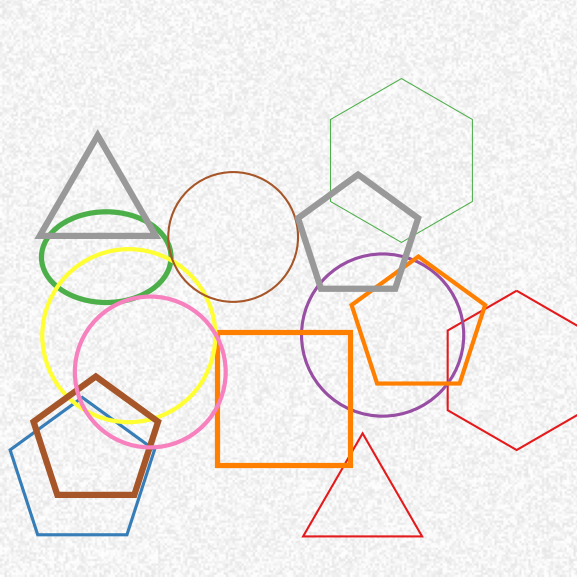[{"shape": "triangle", "thickness": 1, "radius": 0.59, "center": [0.628, 0.13]}, {"shape": "hexagon", "thickness": 1, "radius": 0.69, "center": [0.895, 0.358]}, {"shape": "pentagon", "thickness": 1.5, "radius": 0.66, "center": [0.143, 0.179]}, {"shape": "hexagon", "thickness": 0.5, "radius": 0.71, "center": [0.695, 0.721]}, {"shape": "oval", "thickness": 2.5, "radius": 0.56, "center": [0.184, 0.554]}, {"shape": "circle", "thickness": 1.5, "radius": 0.7, "center": [0.663, 0.419]}, {"shape": "square", "thickness": 2.5, "radius": 0.58, "center": [0.491, 0.309]}, {"shape": "pentagon", "thickness": 2, "radius": 0.61, "center": [0.724, 0.433]}, {"shape": "circle", "thickness": 2, "radius": 0.75, "center": [0.223, 0.418]}, {"shape": "circle", "thickness": 1, "radius": 0.56, "center": [0.404, 0.589]}, {"shape": "pentagon", "thickness": 3, "radius": 0.57, "center": [0.166, 0.234]}, {"shape": "circle", "thickness": 2, "radius": 0.65, "center": [0.26, 0.355]}, {"shape": "triangle", "thickness": 3, "radius": 0.58, "center": [0.169, 0.649]}, {"shape": "pentagon", "thickness": 3, "radius": 0.55, "center": [0.62, 0.588]}]